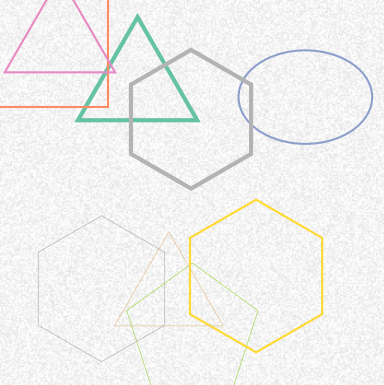[{"shape": "triangle", "thickness": 3, "radius": 0.89, "center": [0.357, 0.777]}, {"shape": "square", "thickness": 1.5, "radius": 0.76, "center": [0.128, 0.875]}, {"shape": "oval", "thickness": 1.5, "radius": 0.87, "center": [0.793, 0.748]}, {"shape": "triangle", "thickness": 1.5, "radius": 0.83, "center": [0.156, 0.895]}, {"shape": "pentagon", "thickness": 0.5, "radius": 0.9, "center": [0.5, 0.138]}, {"shape": "hexagon", "thickness": 1.5, "radius": 0.99, "center": [0.665, 0.283]}, {"shape": "triangle", "thickness": 0.5, "radius": 0.82, "center": [0.438, 0.235]}, {"shape": "hexagon", "thickness": 0.5, "radius": 0.95, "center": [0.264, 0.25]}, {"shape": "hexagon", "thickness": 3, "radius": 0.9, "center": [0.496, 0.69]}]